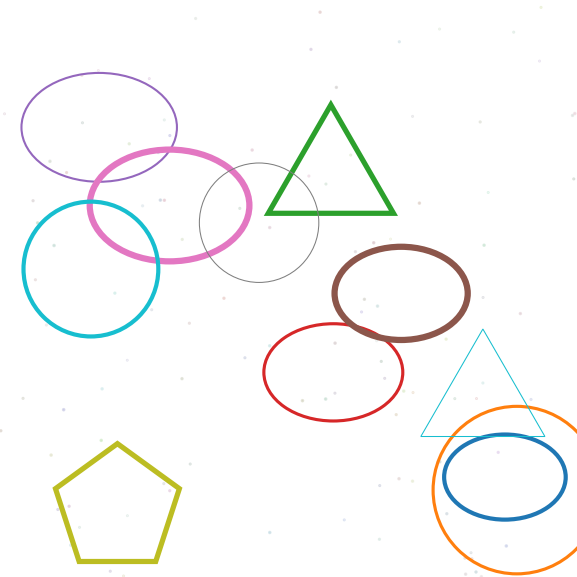[{"shape": "oval", "thickness": 2, "radius": 0.53, "center": [0.874, 0.173]}, {"shape": "circle", "thickness": 1.5, "radius": 0.73, "center": [0.895, 0.15]}, {"shape": "triangle", "thickness": 2.5, "radius": 0.63, "center": [0.573, 0.692]}, {"shape": "oval", "thickness": 1.5, "radius": 0.6, "center": [0.577, 0.354]}, {"shape": "oval", "thickness": 1, "radius": 0.67, "center": [0.172, 0.779]}, {"shape": "oval", "thickness": 3, "radius": 0.58, "center": [0.695, 0.491]}, {"shape": "oval", "thickness": 3, "radius": 0.69, "center": [0.294, 0.643]}, {"shape": "circle", "thickness": 0.5, "radius": 0.52, "center": [0.449, 0.613]}, {"shape": "pentagon", "thickness": 2.5, "radius": 0.56, "center": [0.203, 0.118]}, {"shape": "triangle", "thickness": 0.5, "radius": 0.62, "center": [0.836, 0.305]}, {"shape": "circle", "thickness": 2, "radius": 0.58, "center": [0.157, 0.533]}]